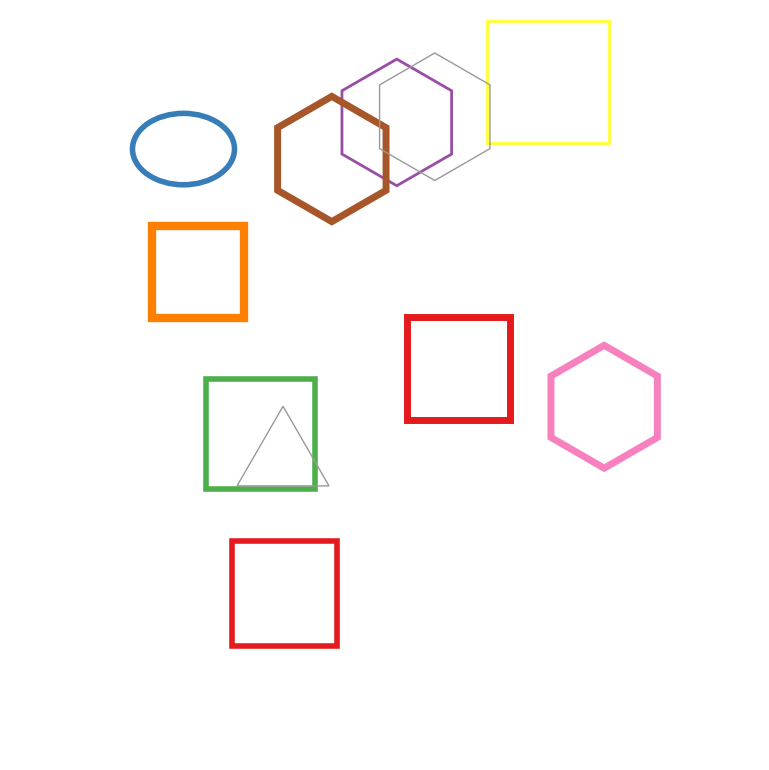[{"shape": "square", "thickness": 2, "radius": 0.34, "center": [0.369, 0.229]}, {"shape": "square", "thickness": 2.5, "radius": 0.33, "center": [0.596, 0.521]}, {"shape": "oval", "thickness": 2, "radius": 0.33, "center": [0.238, 0.806]}, {"shape": "square", "thickness": 2, "radius": 0.36, "center": [0.338, 0.436]}, {"shape": "hexagon", "thickness": 1, "radius": 0.41, "center": [0.515, 0.841]}, {"shape": "square", "thickness": 3, "radius": 0.3, "center": [0.258, 0.647]}, {"shape": "square", "thickness": 1, "radius": 0.4, "center": [0.712, 0.894]}, {"shape": "hexagon", "thickness": 2.5, "radius": 0.41, "center": [0.431, 0.793]}, {"shape": "hexagon", "thickness": 2.5, "radius": 0.4, "center": [0.785, 0.472]}, {"shape": "hexagon", "thickness": 0.5, "radius": 0.41, "center": [0.565, 0.848]}, {"shape": "triangle", "thickness": 0.5, "radius": 0.34, "center": [0.368, 0.403]}]